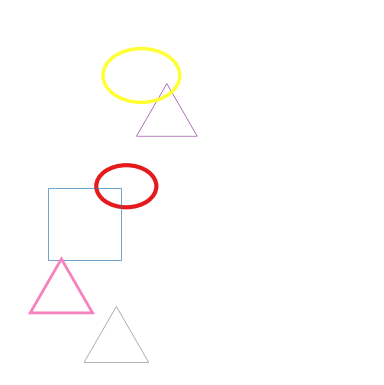[{"shape": "oval", "thickness": 3, "radius": 0.39, "center": [0.328, 0.516]}, {"shape": "square", "thickness": 0.5, "radius": 0.47, "center": [0.219, 0.419]}, {"shape": "triangle", "thickness": 0.5, "radius": 0.46, "center": [0.433, 0.692]}, {"shape": "oval", "thickness": 2.5, "radius": 0.5, "center": [0.367, 0.804]}, {"shape": "triangle", "thickness": 2, "radius": 0.47, "center": [0.159, 0.234]}, {"shape": "triangle", "thickness": 0.5, "radius": 0.49, "center": [0.302, 0.107]}]